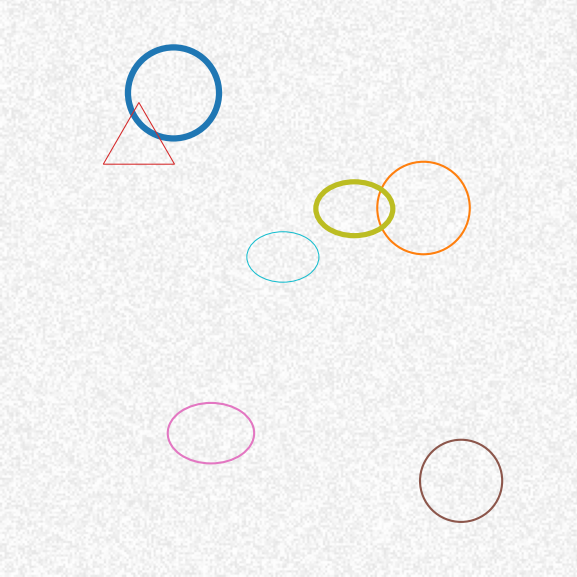[{"shape": "circle", "thickness": 3, "radius": 0.39, "center": [0.3, 0.838]}, {"shape": "circle", "thickness": 1, "radius": 0.4, "center": [0.733, 0.639]}, {"shape": "triangle", "thickness": 0.5, "radius": 0.36, "center": [0.241, 0.75]}, {"shape": "circle", "thickness": 1, "radius": 0.36, "center": [0.798, 0.167]}, {"shape": "oval", "thickness": 1, "radius": 0.37, "center": [0.365, 0.249]}, {"shape": "oval", "thickness": 2.5, "radius": 0.33, "center": [0.614, 0.638]}, {"shape": "oval", "thickness": 0.5, "radius": 0.31, "center": [0.49, 0.554]}]